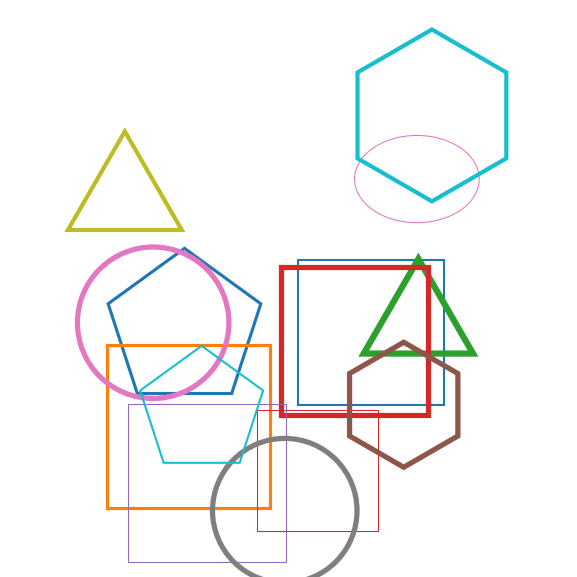[{"shape": "square", "thickness": 1, "radius": 0.63, "center": [0.643, 0.423]}, {"shape": "pentagon", "thickness": 1.5, "radius": 0.69, "center": [0.319, 0.43]}, {"shape": "square", "thickness": 1.5, "radius": 0.7, "center": [0.327, 0.26]}, {"shape": "triangle", "thickness": 3, "radius": 0.55, "center": [0.724, 0.442]}, {"shape": "square", "thickness": 2.5, "radius": 0.64, "center": [0.614, 0.409]}, {"shape": "square", "thickness": 0.5, "radius": 0.53, "center": [0.55, 0.184]}, {"shape": "square", "thickness": 0.5, "radius": 0.68, "center": [0.358, 0.162]}, {"shape": "hexagon", "thickness": 2.5, "radius": 0.54, "center": [0.699, 0.298]}, {"shape": "circle", "thickness": 2.5, "radius": 0.66, "center": [0.265, 0.44]}, {"shape": "oval", "thickness": 0.5, "radius": 0.54, "center": [0.722, 0.689]}, {"shape": "circle", "thickness": 2.5, "radius": 0.63, "center": [0.493, 0.115]}, {"shape": "triangle", "thickness": 2, "radius": 0.57, "center": [0.216, 0.658]}, {"shape": "pentagon", "thickness": 1, "radius": 0.56, "center": [0.349, 0.288]}, {"shape": "hexagon", "thickness": 2, "radius": 0.74, "center": [0.748, 0.799]}]